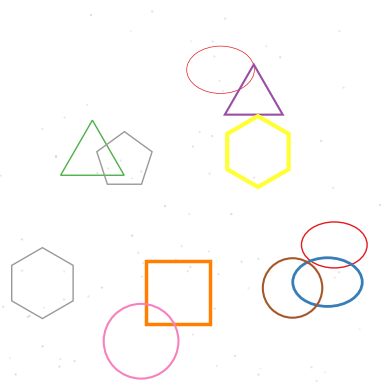[{"shape": "oval", "thickness": 0.5, "radius": 0.44, "center": [0.573, 0.819]}, {"shape": "oval", "thickness": 1, "radius": 0.43, "center": [0.868, 0.364]}, {"shape": "oval", "thickness": 2, "radius": 0.45, "center": [0.851, 0.267]}, {"shape": "triangle", "thickness": 1, "radius": 0.48, "center": [0.24, 0.592]}, {"shape": "triangle", "thickness": 1.5, "radius": 0.43, "center": [0.659, 0.746]}, {"shape": "square", "thickness": 2.5, "radius": 0.41, "center": [0.463, 0.24]}, {"shape": "hexagon", "thickness": 3, "radius": 0.46, "center": [0.67, 0.606]}, {"shape": "circle", "thickness": 1.5, "radius": 0.39, "center": [0.76, 0.252]}, {"shape": "circle", "thickness": 1.5, "radius": 0.49, "center": [0.366, 0.114]}, {"shape": "hexagon", "thickness": 1, "radius": 0.46, "center": [0.11, 0.265]}, {"shape": "pentagon", "thickness": 1, "radius": 0.38, "center": [0.323, 0.583]}]